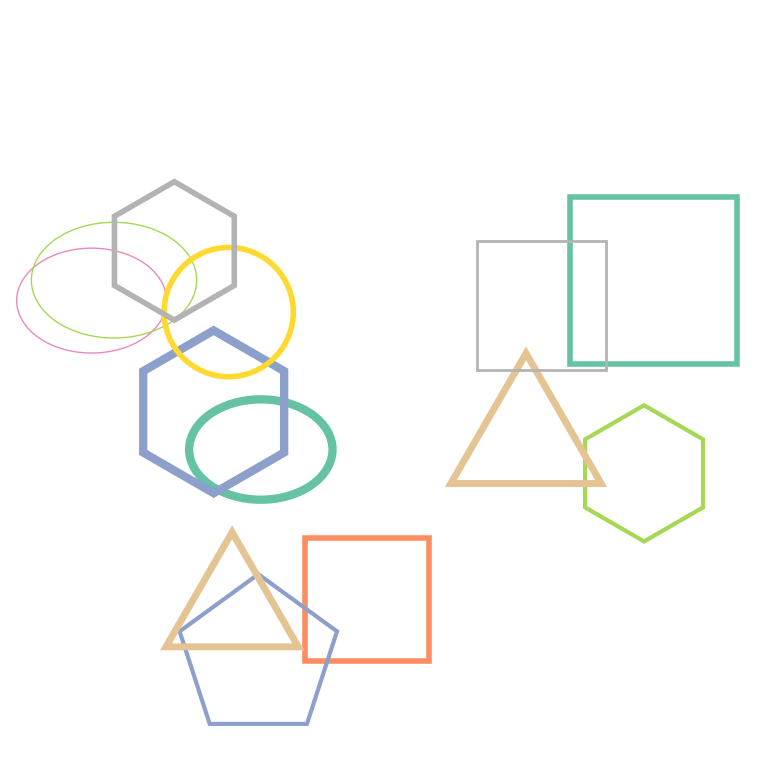[{"shape": "square", "thickness": 2, "radius": 0.54, "center": [0.848, 0.636]}, {"shape": "oval", "thickness": 3, "radius": 0.47, "center": [0.339, 0.416]}, {"shape": "square", "thickness": 2, "radius": 0.4, "center": [0.476, 0.222]}, {"shape": "pentagon", "thickness": 1.5, "radius": 0.54, "center": [0.335, 0.147]}, {"shape": "hexagon", "thickness": 3, "radius": 0.53, "center": [0.278, 0.465]}, {"shape": "oval", "thickness": 0.5, "radius": 0.49, "center": [0.119, 0.61]}, {"shape": "hexagon", "thickness": 1.5, "radius": 0.44, "center": [0.836, 0.385]}, {"shape": "oval", "thickness": 0.5, "radius": 0.54, "center": [0.148, 0.636]}, {"shape": "circle", "thickness": 2, "radius": 0.42, "center": [0.297, 0.595]}, {"shape": "triangle", "thickness": 2.5, "radius": 0.56, "center": [0.683, 0.428]}, {"shape": "triangle", "thickness": 2.5, "radius": 0.5, "center": [0.301, 0.21]}, {"shape": "square", "thickness": 1, "radius": 0.42, "center": [0.703, 0.603]}, {"shape": "hexagon", "thickness": 2, "radius": 0.45, "center": [0.226, 0.674]}]